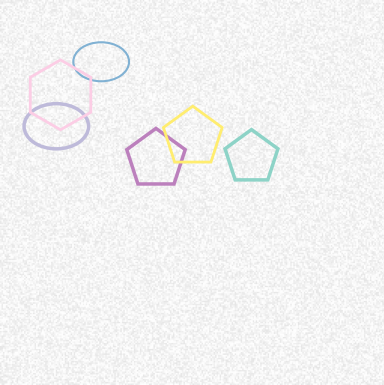[{"shape": "pentagon", "thickness": 2.5, "radius": 0.36, "center": [0.653, 0.591]}, {"shape": "oval", "thickness": 2.5, "radius": 0.42, "center": [0.146, 0.672]}, {"shape": "oval", "thickness": 1.5, "radius": 0.36, "center": [0.263, 0.84]}, {"shape": "hexagon", "thickness": 2, "radius": 0.45, "center": [0.157, 0.754]}, {"shape": "pentagon", "thickness": 2.5, "radius": 0.4, "center": [0.405, 0.587]}, {"shape": "pentagon", "thickness": 2, "radius": 0.4, "center": [0.501, 0.644]}]